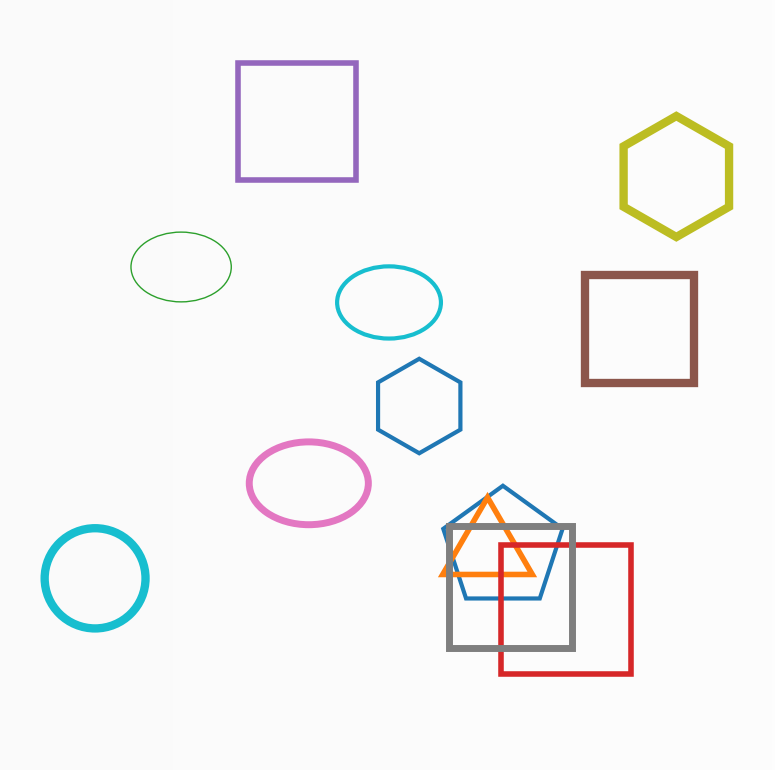[{"shape": "pentagon", "thickness": 1.5, "radius": 0.4, "center": [0.649, 0.288]}, {"shape": "hexagon", "thickness": 1.5, "radius": 0.31, "center": [0.541, 0.473]}, {"shape": "triangle", "thickness": 2, "radius": 0.33, "center": [0.629, 0.287]}, {"shape": "oval", "thickness": 0.5, "radius": 0.32, "center": [0.234, 0.653]}, {"shape": "square", "thickness": 2, "radius": 0.42, "center": [0.73, 0.209]}, {"shape": "square", "thickness": 2, "radius": 0.38, "center": [0.383, 0.842]}, {"shape": "square", "thickness": 3, "radius": 0.35, "center": [0.825, 0.573]}, {"shape": "oval", "thickness": 2.5, "radius": 0.38, "center": [0.398, 0.372]}, {"shape": "square", "thickness": 2.5, "radius": 0.4, "center": [0.658, 0.238]}, {"shape": "hexagon", "thickness": 3, "radius": 0.39, "center": [0.873, 0.771]}, {"shape": "oval", "thickness": 1.5, "radius": 0.33, "center": [0.502, 0.607]}, {"shape": "circle", "thickness": 3, "radius": 0.33, "center": [0.123, 0.249]}]